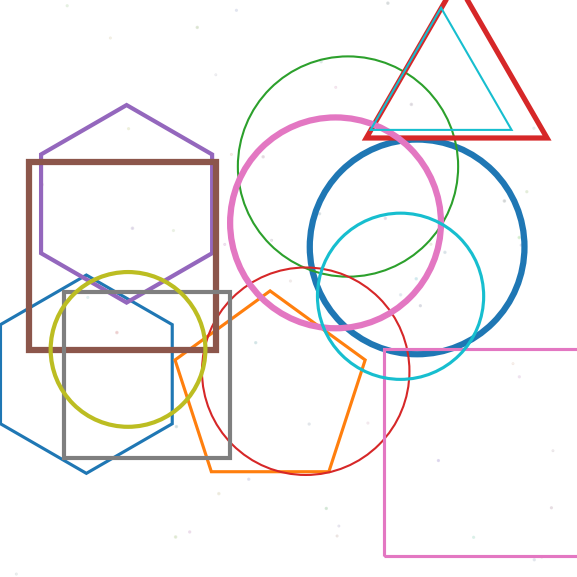[{"shape": "circle", "thickness": 3, "radius": 0.93, "center": [0.722, 0.572]}, {"shape": "hexagon", "thickness": 1.5, "radius": 0.86, "center": [0.15, 0.351]}, {"shape": "pentagon", "thickness": 1.5, "radius": 0.87, "center": [0.468, 0.322]}, {"shape": "circle", "thickness": 1, "radius": 0.95, "center": [0.603, 0.711]}, {"shape": "circle", "thickness": 1, "radius": 0.9, "center": [0.529, 0.356]}, {"shape": "triangle", "thickness": 2.5, "radius": 0.9, "center": [0.791, 0.851]}, {"shape": "hexagon", "thickness": 2, "radius": 0.86, "center": [0.219, 0.646]}, {"shape": "square", "thickness": 3, "radius": 0.81, "center": [0.212, 0.555]}, {"shape": "circle", "thickness": 3, "radius": 0.91, "center": [0.581, 0.613]}, {"shape": "square", "thickness": 1.5, "radius": 0.9, "center": [0.844, 0.215]}, {"shape": "square", "thickness": 2, "radius": 0.72, "center": [0.255, 0.35]}, {"shape": "circle", "thickness": 2, "radius": 0.67, "center": [0.222, 0.394]}, {"shape": "circle", "thickness": 1.5, "radius": 0.72, "center": [0.694, 0.486]}, {"shape": "triangle", "thickness": 1, "radius": 0.7, "center": [0.764, 0.845]}]